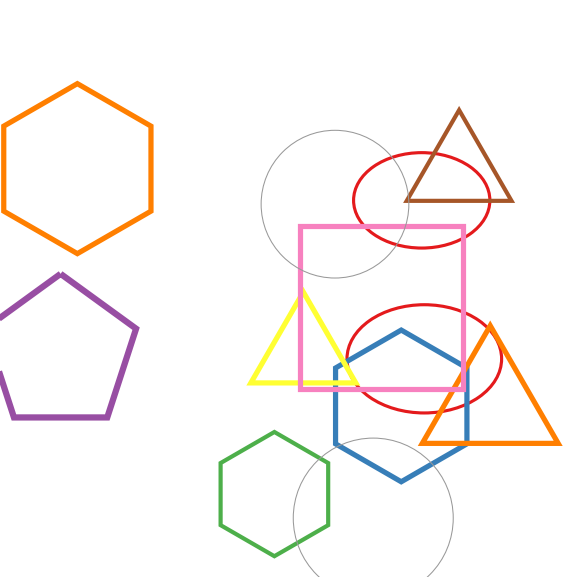[{"shape": "oval", "thickness": 1.5, "radius": 0.67, "center": [0.735, 0.378]}, {"shape": "oval", "thickness": 1.5, "radius": 0.59, "center": [0.73, 0.652]}, {"shape": "hexagon", "thickness": 2.5, "radius": 0.66, "center": [0.695, 0.296]}, {"shape": "hexagon", "thickness": 2, "radius": 0.54, "center": [0.475, 0.144]}, {"shape": "pentagon", "thickness": 3, "radius": 0.69, "center": [0.105, 0.387]}, {"shape": "triangle", "thickness": 2.5, "radius": 0.68, "center": [0.849, 0.299]}, {"shape": "hexagon", "thickness": 2.5, "radius": 0.74, "center": [0.134, 0.707]}, {"shape": "triangle", "thickness": 2.5, "radius": 0.52, "center": [0.525, 0.389]}, {"shape": "triangle", "thickness": 2, "radius": 0.52, "center": [0.795, 0.704]}, {"shape": "square", "thickness": 2.5, "radius": 0.71, "center": [0.661, 0.466]}, {"shape": "circle", "thickness": 0.5, "radius": 0.64, "center": [0.58, 0.646]}, {"shape": "circle", "thickness": 0.5, "radius": 0.69, "center": [0.646, 0.102]}]